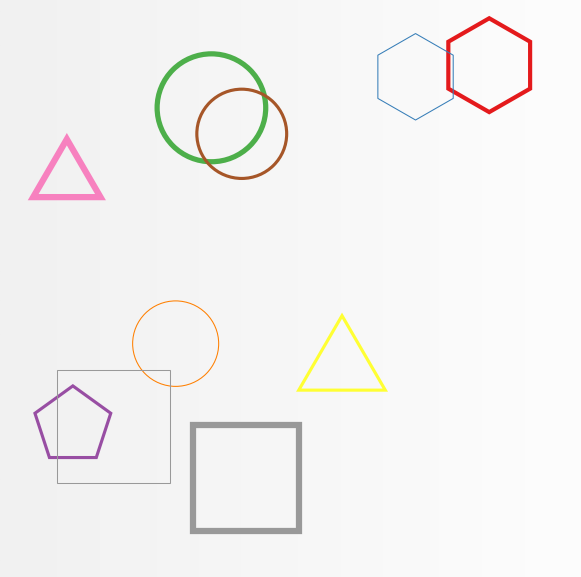[{"shape": "hexagon", "thickness": 2, "radius": 0.41, "center": [0.842, 0.886]}, {"shape": "hexagon", "thickness": 0.5, "radius": 0.37, "center": [0.715, 0.866]}, {"shape": "circle", "thickness": 2.5, "radius": 0.47, "center": [0.364, 0.812]}, {"shape": "pentagon", "thickness": 1.5, "radius": 0.34, "center": [0.125, 0.262]}, {"shape": "circle", "thickness": 0.5, "radius": 0.37, "center": [0.302, 0.404]}, {"shape": "triangle", "thickness": 1.5, "radius": 0.43, "center": [0.588, 0.367]}, {"shape": "circle", "thickness": 1.5, "radius": 0.39, "center": [0.416, 0.767]}, {"shape": "triangle", "thickness": 3, "radius": 0.33, "center": [0.115, 0.691]}, {"shape": "square", "thickness": 0.5, "radius": 0.49, "center": [0.195, 0.26]}, {"shape": "square", "thickness": 3, "radius": 0.46, "center": [0.422, 0.172]}]